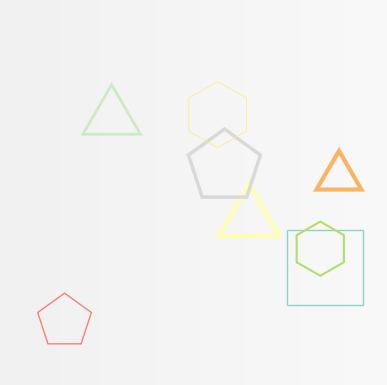[{"shape": "square", "thickness": 1, "radius": 0.49, "center": [0.839, 0.306]}, {"shape": "triangle", "thickness": 3, "radius": 0.45, "center": [0.642, 0.432]}, {"shape": "pentagon", "thickness": 1, "radius": 0.36, "center": [0.167, 0.166]}, {"shape": "triangle", "thickness": 3, "radius": 0.33, "center": [0.875, 0.541]}, {"shape": "hexagon", "thickness": 1.5, "radius": 0.35, "center": [0.827, 0.354]}, {"shape": "pentagon", "thickness": 2.5, "radius": 0.49, "center": [0.579, 0.567]}, {"shape": "triangle", "thickness": 2, "radius": 0.43, "center": [0.288, 0.694]}, {"shape": "hexagon", "thickness": 0.5, "radius": 0.43, "center": [0.562, 0.702]}]